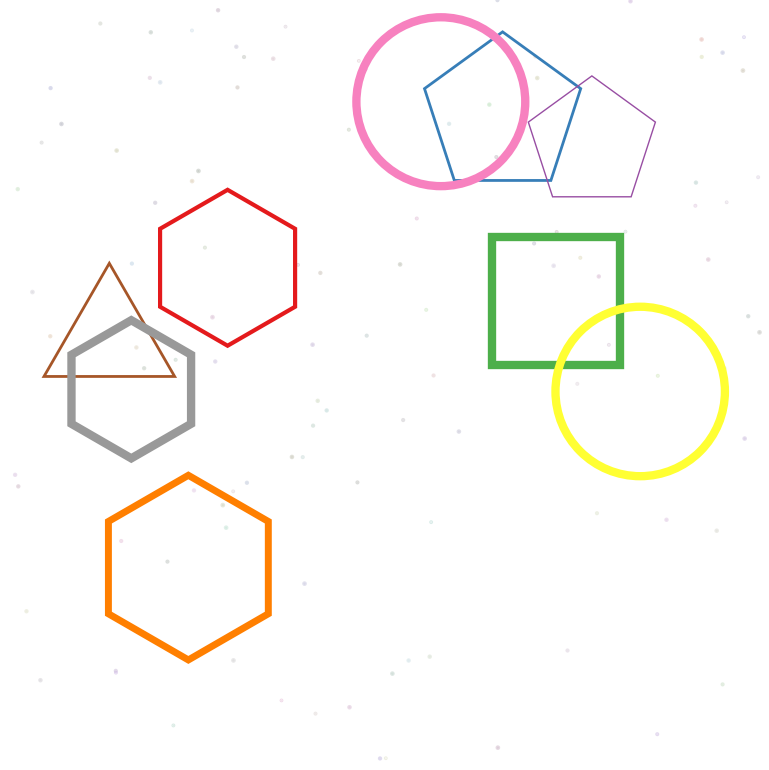[{"shape": "hexagon", "thickness": 1.5, "radius": 0.51, "center": [0.296, 0.652]}, {"shape": "pentagon", "thickness": 1, "radius": 0.53, "center": [0.653, 0.852]}, {"shape": "square", "thickness": 3, "radius": 0.41, "center": [0.722, 0.609]}, {"shape": "pentagon", "thickness": 0.5, "radius": 0.43, "center": [0.769, 0.815]}, {"shape": "hexagon", "thickness": 2.5, "radius": 0.6, "center": [0.245, 0.263]}, {"shape": "circle", "thickness": 3, "radius": 0.55, "center": [0.831, 0.492]}, {"shape": "triangle", "thickness": 1, "radius": 0.49, "center": [0.142, 0.56]}, {"shape": "circle", "thickness": 3, "radius": 0.55, "center": [0.573, 0.868]}, {"shape": "hexagon", "thickness": 3, "radius": 0.45, "center": [0.171, 0.494]}]